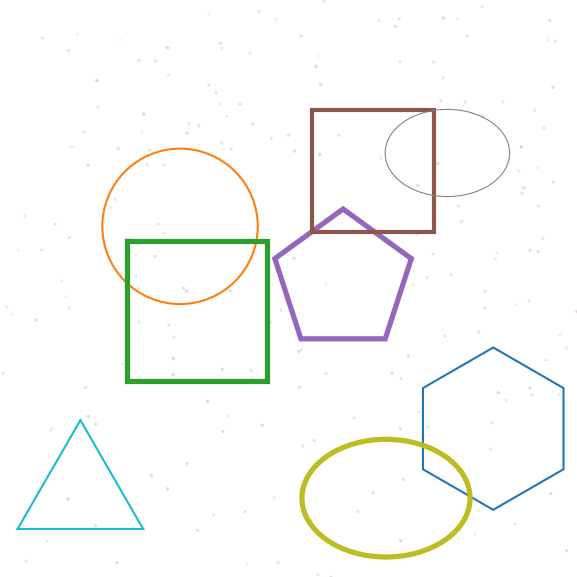[{"shape": "hexagon", "thickness": 1, "radius": 0.7, "center": [0.854, 0.257]}, {"shape": "circle", "thickness": 1, "radius": 0.67, "center": [0.312, 0.607]}, {"shape": "square", "thickness": 2.5, "radius": 0.61, "center": [0.341, 0.461]}, {"shape": "pentagon", "thickness": 2.5, "radius": 0.62, "center": [0.594, 0.513]}, {"shape": "square", "thickness": 2, "radius": 0.53, "center": [0.645, 0.703]}, {"shape": "oval", "thickness": 0.5, "radius": 0.54, "center": [0.775, 0.734]}, {"shape": "oval", "thickness": 2.5, "radius": 0.73, "center": [0.668, 0.137]}, {"shape": "triangle", "thickness": 1, "radius": 0.63, "center": [0.139, 0.146]}]